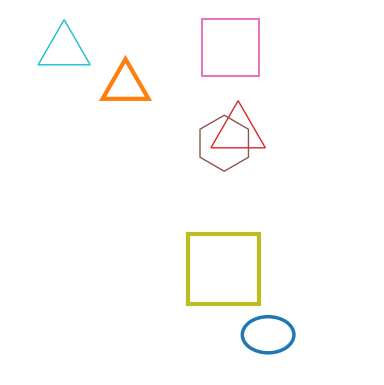[{"shape": "oval", "thickness": 2.5, "radius": 0.34, "center": [0.696, 0.13]}, {"shape": "triangle", "thickness": 3, "radius": 0.34, "center": [0.326, 0.778]}, {"shape": "triangle", "thickness": 1, "radius": 0.41, "center": [0.619, 0.657]}, {"shape": "hexagon", "thickness": 1, "radius": 0.36, "center": [0.582, 0.628]}, {"shape": "square", "thickness": 1.5, "radius": 0.37, "center": [0.598, 0.876]}, {"shape": "square", "thickness": 3, "radius": 0.46, "center": [0.58, 0.302]}, {"shape": "triangle", "thickness": 1, "radius": 0.39, "center": [0.167, 0.871]}]